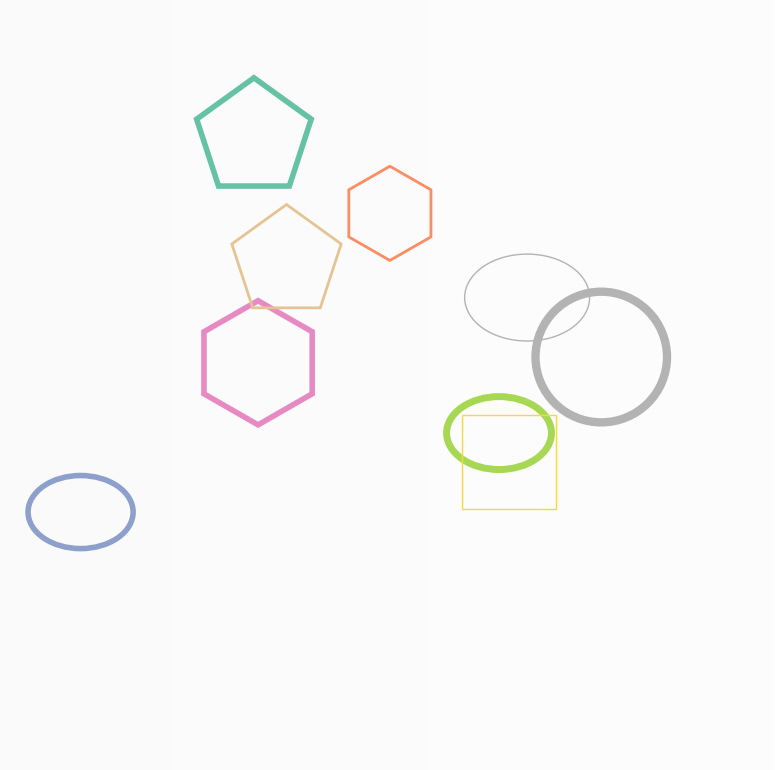[{"shape": "pentagon", "thickness": 2, "radius": 0.39, "center": [0.328, 0.821]}, {"shape": "hexagon", "thickness": 1, "radius": 0.31, "center": [0.503, 0.723]}, {"shape": "oval", "thickness": 2, "radius": 0.34, "center": [0.104, 0.335]}, {"shape": "hexagon", "thickness": 2, "radius": 0.4, "center": [0.333, 0.529]}, {"shape": "oval", "thickness": 2.5, "radius": 0.34, "center": [0.644, 0.438]}, {"shape": "square", "thickness": 0.5, "radius": 0.3, "center": [0.657, 0.4]}, {"shape": "pentagon", "thickness": 1, "radius": 0.37, "center": [0.37, 0.66]}, {"shape": "circle", "thickness": 3, "radius": 0.42, "center": [0.776, 0.536]}, {"shape": "oval", "thickness": 0.5, "radius": 0.4, "center": [0.68, 0.614]}]